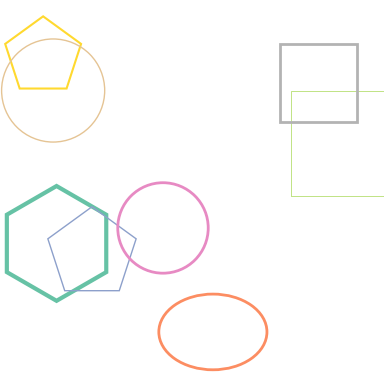[{"shape": "hexagon", "thickness": 3, "radius": 0.75, "center": [0.147, 0.368]}, {"shape": "oval", "thickness": 2, "radius": 0.7, "center": [0.553, 0.138]}, {"shape": "pentagon", "thickness": 1, "radius": 0.6, "center": [0.239, 0.342]}, {"shape": "circle", "thickness": 2, "radius": 0.59, "center": [0.423, 0.408]}, {"shape": "square", "thickness": 0.5, "radius": 0.68, "center": [0.893, 0.627]}, {"shape": "pentagon", "thickness": 1.5, "radius": 0.52, "center": [0.112, 0.854]}, {"shape": "circle", "thickness": 1, "radius": 0.67, "center": [0.138, 0.765]}, {"shape": "square", "thickness": 2, "radius": 0.5, "center": [0.827, 0.784]}]